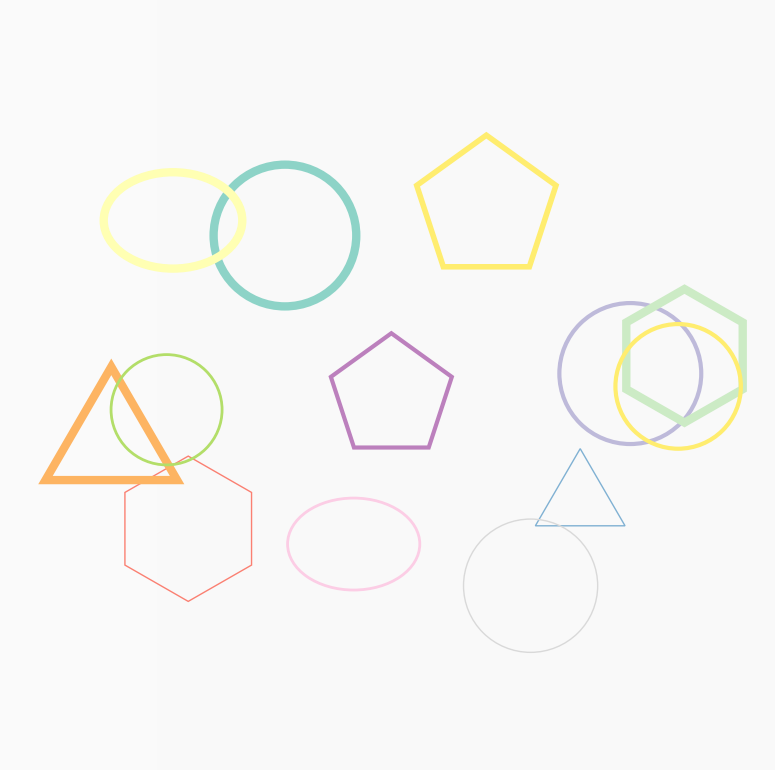[{"shape": "circle", "thickness": 3, "radius": 0.46, "center": [0.368, 0.694]}, {"shape": "oval", "thickness": 3, "radius": 0.45, "center": [0.223, 0.714]}, {"shape": "circle", "thickness": 1.5, "radius": 0.46, "center": [0.813, 0.515]}, {"shape": "hexagon", "thickness": 0.5, "radius": 0.47, "center": [0.243, 0.313]}, {"shape": "triangle", "thickness": 0.5, "radius": 0.33, "center": [0.749, 0.351]}, {"shape": "triangle", "thickness": 3, "radius": 0.49, "center": [0.144, 0.426]}, {"shape": "circle", "thickness": 1, "radius": 0.36, "center": [0.215, 0.468]}, {"shape": "oval", "thickness": 1, "radius": 0.43, "center": [0.456, 0.293]}, {"shape": "circle", "thickness": 0.5, "radius": 0.43, "center": [0.685, 0.239]}, {"shape": "pentagon", "thickness": 1.5, "radius": 0.41, "center": [0.505, 0.485]}, {"shape": "hexagon", "thickness": 3, "radius": 0.43, "center": [0.883, 0.538]}, {"shape": "pentagon", "thickness": 2, "radius": 0.47, "center": [0.628, 0.73]}, {"shape": "circle", "thickness": 1.5, "radius": 0.4, "center": [0.875, 0.498]}]